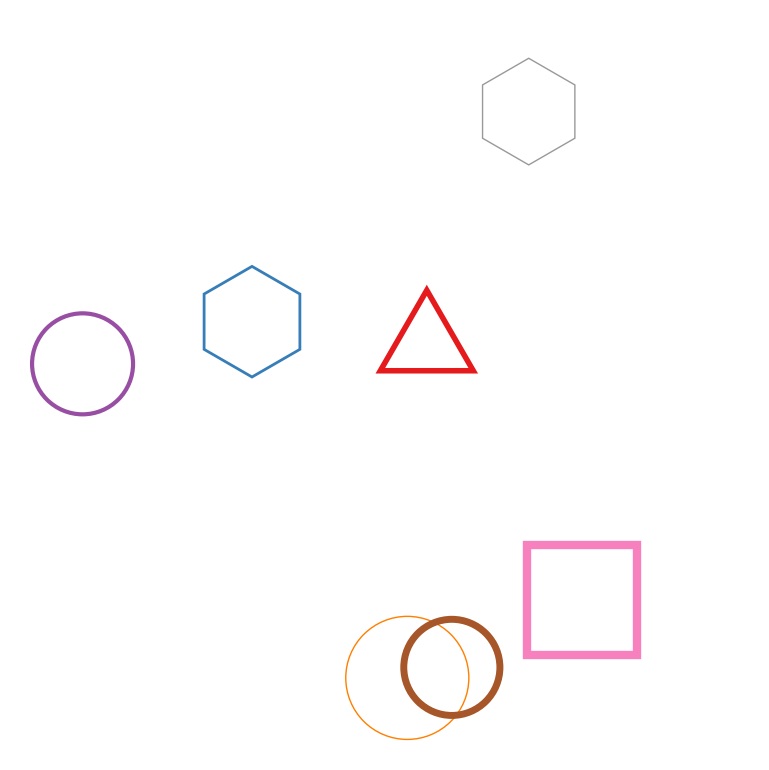[{"shape": "triangle", "thickness": 2, "radius": 0.35, "center": [0.554, 0.553]}, {"shape": "hexagon", "thickness": 1, "radius": 0.36, "center": [0.327, 0.582]}, {"shape": "circle", "thickness": 1.5, "radius": 0.33, "center": [0.107, 0.527]}, {"shape": "circle", "thickness": 0.5, "radius": 0.4, "center": [0.529, 0.12]}, {"shape": "circle", "thickness": 2.5, "radius": 0.31, "center": [0.587, 0.133]}, {"shape": "square", "thickness": 3, "radius": 0.36, "center": [0.756, 0.22]}, {"shape": "hexagon", "thickness": 0.5, "radius": 0.35, "center": [0.687, 0.855]}]